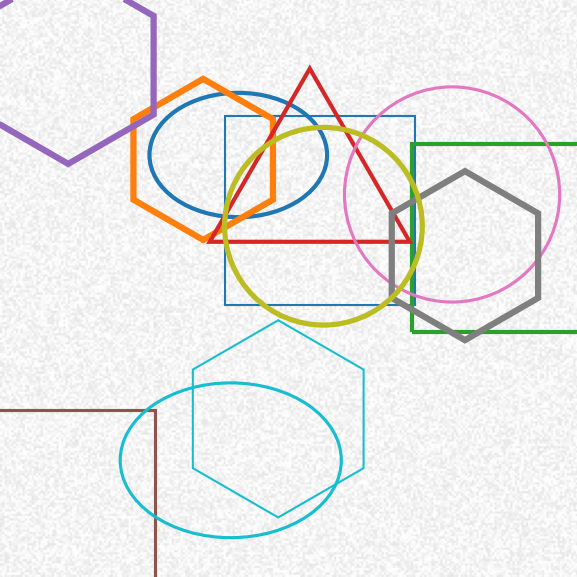[{"shape": "oval", "thickness": 2, "radius": 0.77, "center": [0.413, 0.731]}, {"shape": "square", "thickness": 1, "radius": 0.82, "center": [0.554, 0.635]}, {"shape": "hexagon", "thickness": 3, "radius": 0.7, "center": [0.352, 0.723]}, {"shape": "square", "thickness": 2, "radius": 0.81, "center": [0.877, 0.587]}, {"shape": "triangle", "thickness": 2, "radius": 1.0, "center": [0.536, 0.68]}, {"shape": "hexagon", "thickness": 3, "radius": 0.85, "center": [0.118, 0.886]}, {"shape": "square", "thickness": 1.5, "radius": 0.75, "center": [0.119, 0.139]}, {"shape": "circle", "thickness": 1.5, "radius": 0.93, "center": [0.783, 0.662]}, {"shape": "hexagon", "thickness": 3, "radius": 0.73, "center": [0.805, 0.556]}, {"shape": "circle", "thickness": 2.5, "radius": 0.86, "center": [0.56, 0.607]}, {"shape": "hexagon", "thickness": 1, "radius": 0.85, "center": [0.482, 0.274]}, {"shape": "oval", "thickness": 1.5, "radius": 0.96, "center": [0.4, 0.202]}]